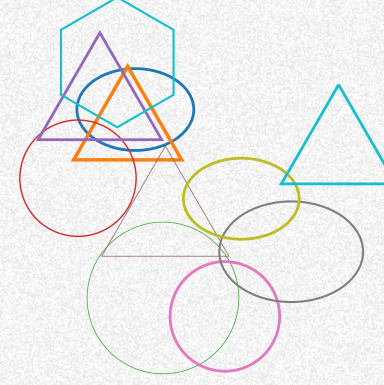[{"shape": "oval", "thickness": 2, "radius": 0.76, "center": [0.352, 0.716]}, {"shape": "triangle", "thickness": 2.5, "radius": 0.81, "center": [0.332, 0.666]}, {"shape": "circle", "thickness": 0.5, "radius": 0.99, "center": [0.423, 0.226]}, {"shape": "circle", "thickness": 1, "radius": 0.76, "center": [0.203, 0.537]}, {"shape": "triangle", "thickness": 2, "radius": 0.93, "center": [0.259, 0.73]}, {"shape": "triangle", "thickness": 0.5, "radius": 0.95, "center": [0.43, 0.43]}, {"shape": "circle", "thickness": 2, "radius": 0.71, "center": [0.584, 0.178]}, {"shape": "oval", "thickness": 1.5, "radius": 0.93, "center": [0.756, 0.346]}, {"shape": "oval", "thickness": 2, "radius": 0.75, "center": [0.627, 0.484]}, {"shape": "triangle", "thickness": 2, "radius": 0.86, "center": [0.88, 0.608]}, {"shape": "hexagon", "thickness": 1.5, "radius": 0.84, "center": [0.305, 0.838]}]